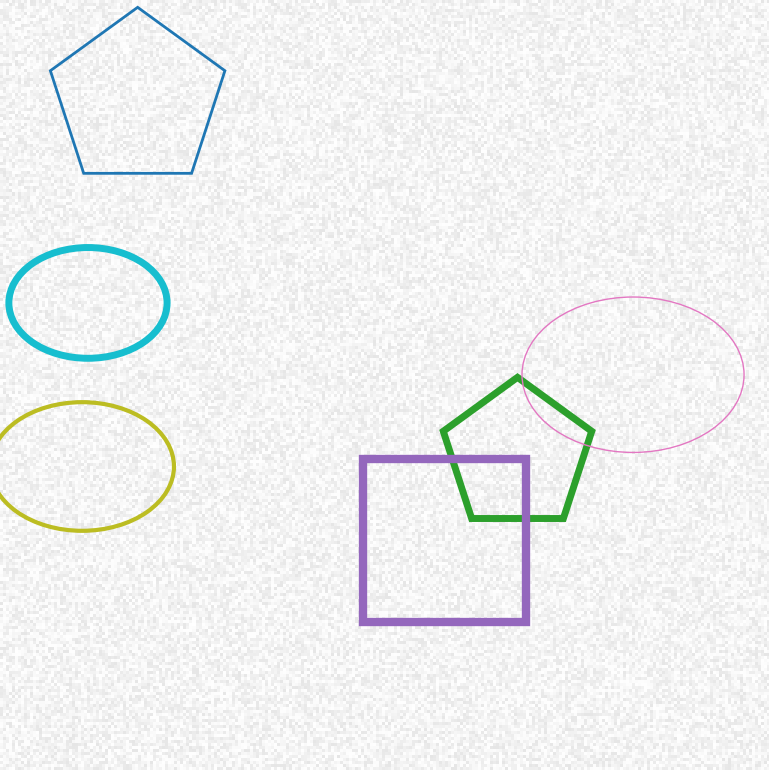[{"shape": "pentagon", "thickness": 1, "radius": 0.6, "center": [0.179, 0.871]}, {"shape": "pentagon", "thickness": 2.5, "radius": 0.51, "center": [0.672, 0.409]}, {"shape": "square", "thickness": 3, "radius": 0.53, "center": [0.577, 0.298]}, {"shape": "oval", "thickness": 0.5, "radius": 0.72, "center": [0.822, 0.513]}, {"shape": "oval", "thickness": 1.5, "radius": 0.6, "center": [0.107, 0.394]}, {"shape": "oval", "thickness": 2.5, "radius": 0.51, "center": [0.114, 0.607]}]